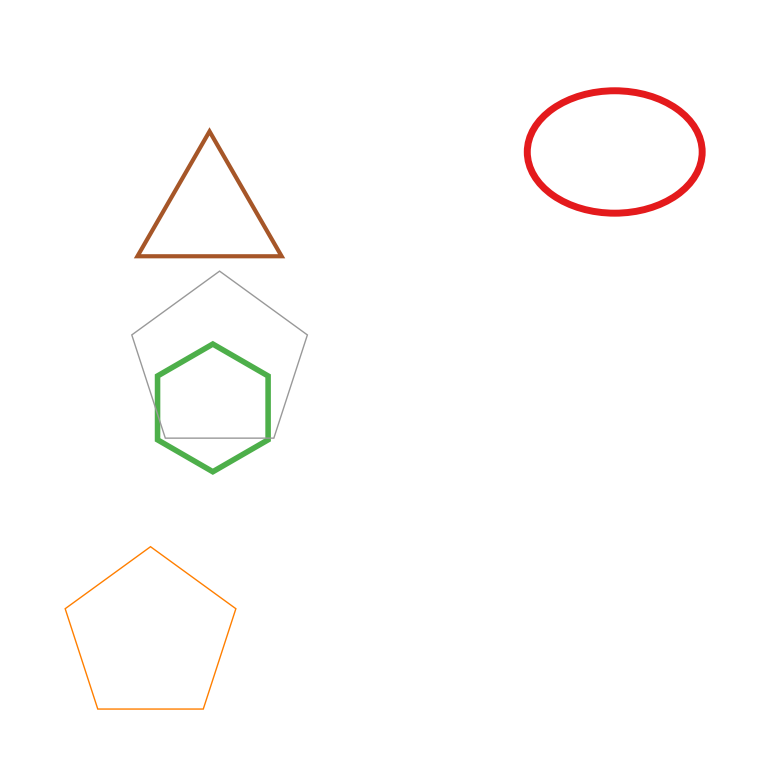[{"shape": "oval", "thickness": 2.5, "radius": 0.57, "center": [0.798, 0.803]}, {"shape": "hexagon", "thickness": 2, "radius": 0.41, "center": [0.276, 0.47]}, {"shape": "pentagon", "thickness": 0.5, "radius": 0.58, "center": [0.195, 0.173]}, {"shape": "triangle", "thickness": 1.5, "radius": 0.54, "center": [0.272, 0.721]}, {"shape": "pentagon", "thickness": 0.5, "radius": 0.6, "center": [0.285, 0.528]}]